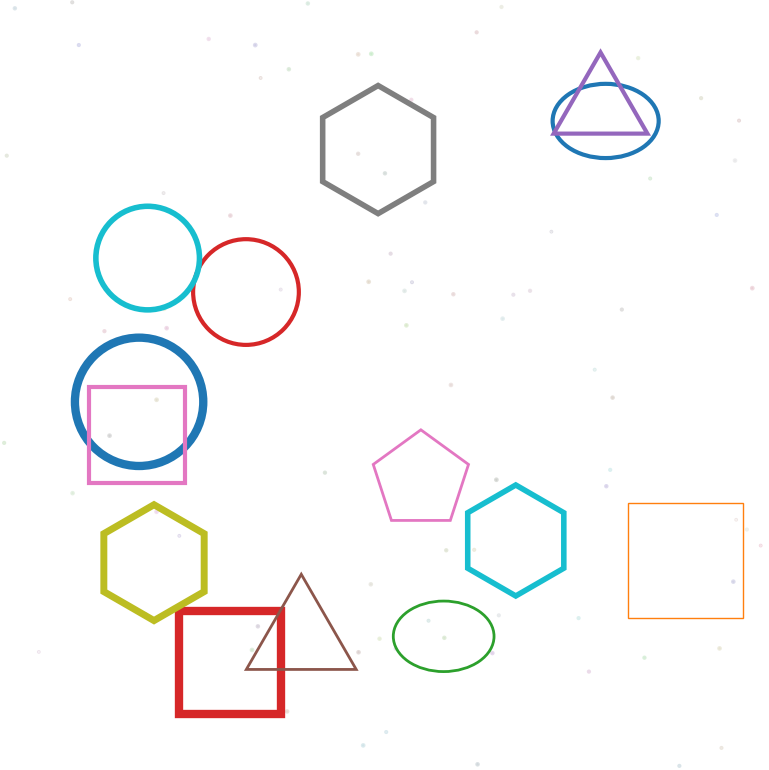[{"shape": "oval", "thickness": 1.5, "radius": 0.34, "center": [0.787, 0.843]}, {"shape": "circle", "thickness": 3, "radius": 0.42, "center": [0.181, 0.478]}, {"shape": "square", "thickness": 0.5, "radius": 0.37, "center": [0.89, 0.272]}, {"shape": "oval", "thickness": 1, "radius": 0.33, "center": [0.576, 0.174]}, {"shape": "circle", "thickness": 1.5, "radius": 0.34, "center": [0.319, 0.621]}, {"shape": "square", "thickness": 3, "radius": 0.33, "center": [0.299, 0.14]}, {"shape": "triangle", "thickness": 1.5, "radius": 0.35, "center": [0.78, 0.862]}, {"shape": "triangle", "thickness": 1, "radius": 0.41, "center": [0.391, 0.172]}, {"shape": "square", "thickness": 1.5, "radius": 0.31, "center": [0.178, 0.435]}, {"shape": "pentagon", "thickness": 1, "radius": 0.33, "center": [0.547, 0.377]}, {"shape": "hexagon", "thickness": 2, "radius": 0.42, "center": [0.491, 0.806]}, {"shape": "hexagon", "thickness": 2.5, "radius": 0.38, "center": [0.2, 0.269]}, {"shape": "circle", "thickness": 2, "radius": 0.34, "center": [0.192, 0.665]}, {"shape": "hexagon", "thickness": 2, "radius": 0.36, "center": [0.67, 0.298]}]